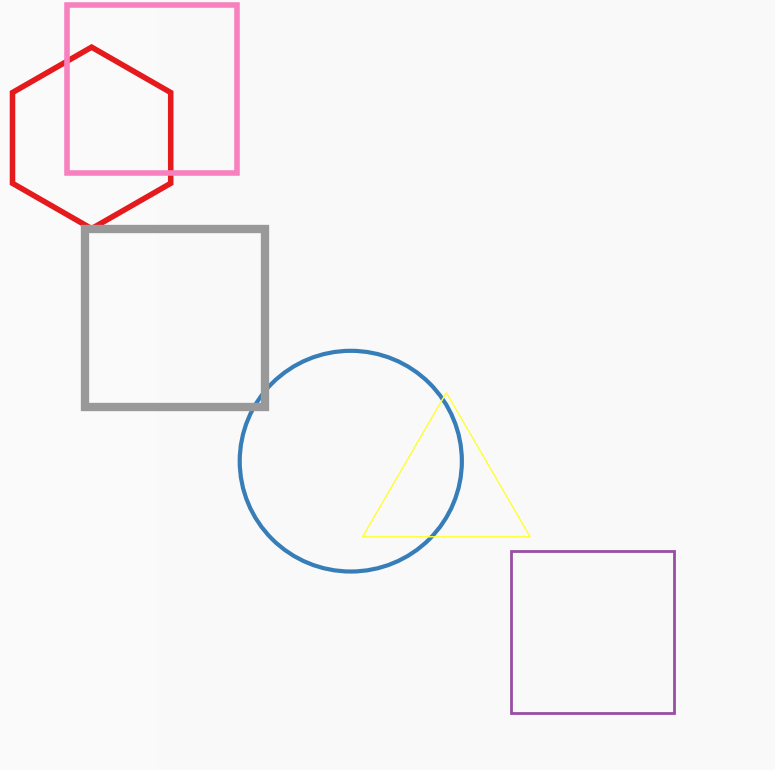[{"shape": "hexagon", "thickness": 2, "radius": 0.59, "center": [0.118, 0.821]}, {"shape": "circle", "thickness": 1.5, "radius": 0.72, "center": [0.453, 0.401]}, {"shape": "square", "thickness": 1, "radius": 0.53, "center": [0.764, 0.18]}, {"shape": "triangle", "thickness": 0.5, "radius": 0.62, "center": [0.576, 0.365]}, {"shape": "square", "thickness": 2, "radius": 0.55, "center": [0.196, 0.884]}, {"shape": "square", "thickness": 3, "radius": 0.58, "center": [0.226, 0.587]}]